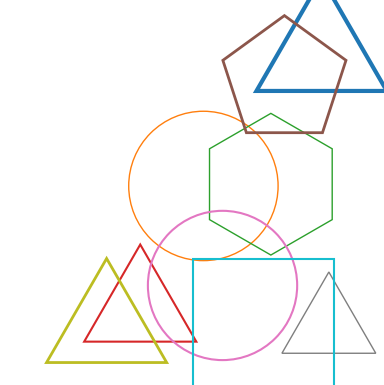[{"shape": "triangle", "thickness": 3, "radius": 0.98, "center": [0.835, 0.861]}, {"shape": "circle", "thickness": 1, "radius": 0.97, "center": [0.528, 0.517]}, {"shape": "hexagon", "thickness": 1, "radius": 0.92, "center": [0.704, 0.522]}, {"shape": "triangle", "thickness": 1.5, "radius": 0.84, "center": [0.364, 0.197]}, {"shape": "pentagon", "thickness": 2, "radius": 0.84, "center": [0.739, 0.791]}, {"shape": "circle", "thickness": 1.5, "radius": 0.97, "center": [0.578, 0.259]}, {"shape": "triangle", "thickness": 1, "radius": 0.7, "center": [0.854, 0.153]}, {"shape": "triangle", "thickness": 2, "radius": 0.9, "center": [0.277, 0.148]}, {"shape": "square", "thickness": 1.5, "radius": 0.92, "center": [0.685, 0.144]}]